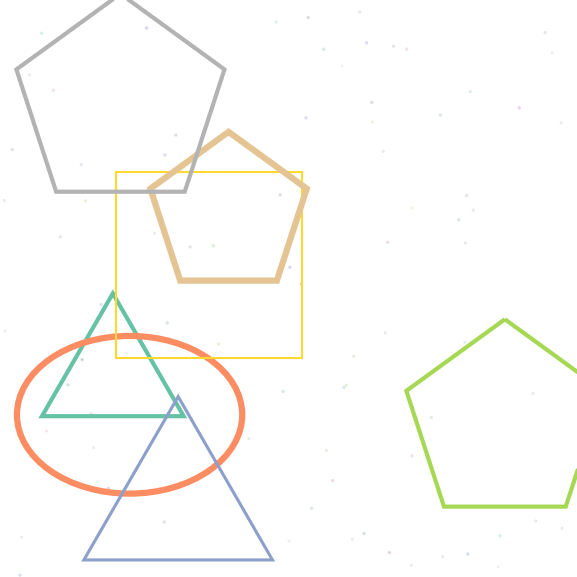[{"shape": "triangle", "thickness": 2, "radius": 0.71, "center": [0.195, 0.349]}, {"shape": "oval", "thickness": 3, "radius": 0.98, "center": [0.224, 0.281]}, {"shape": "triangle", "thickness": 1.5, "radius": 0.94, "center": [0.309, 0.124]}, {"shape": "pentagon", "thickness": 2, "radius": 0.9, "center": [0.874, 0.267]}, {"shape": "square", "thickness": 1, "radius": 0.81, "center": [0.361, 0.54]}, {"shape": "pentagon", "thickness": 3, "radius": 0.71, "center": [0.396, 0.628]}, {"shape": "pentagon", "thickness": 2, "radius": 0.95, "center": [0.209, 0.82]}]